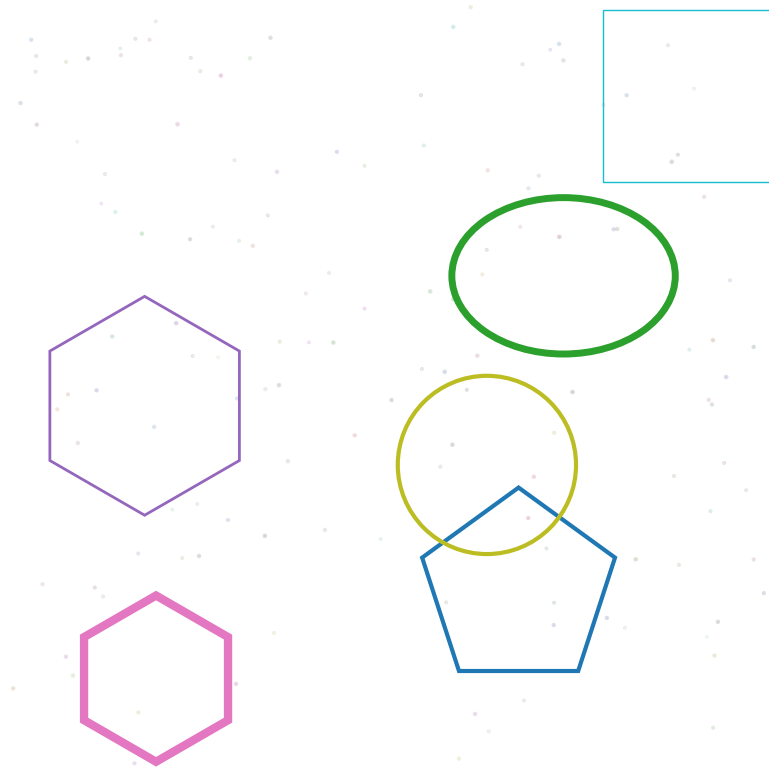[{"shape": "pentagon", "thickness": 1.5, "radius": 0.66, "center": [0.673, 0.235]}, {"shape": "oval", "thickness": 2.5, "radius": 0.73, "center": [0.732, 0.642]}, {"shape": "hexagon", "thickness": 1, "radius": 0.71, "center": [0.188, 0.473]}, {"shape": "hexagon", "thickness": 3, "radius": 0.54, "center": [0.203, 0.119]}, {"shape": "circle", "thickness": 1.5, "radius": 0.58, "center": [0.632, 0.396]}, {"shape": "square", "thickness": 0.5, "radius": 0.56, "center": [0.895, 0.875]}]